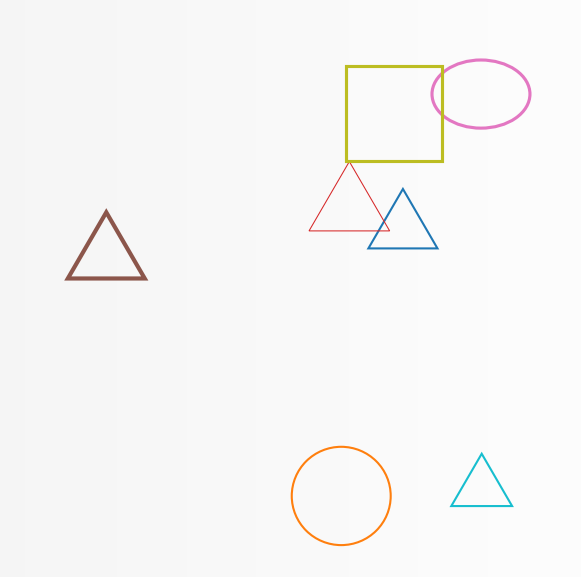[{"shape": "triangle", "thickness": 1, "radius": 0.34, "center": [0.693, 0.603]}, {"shape": "circle", "thickness": 1, "radius": 0.43, "center": [0.587, 0.14]}, {"shape": "triangle", "thickness": 0.5, "radius": 0.4, "center": [0.601, 0.639]}, {"shape": "triangle", "thickness": 2, "radius": 0.38, "center": [0.183, 0.555]}, {"shape": "oval", "thickness": 1.5, "radius": 0.42, "center": [0.827, 0.836]}, {"shape": "square", "thickness": 1.5, "radius": 0.41, "center": [0.678, 0.802]}, {"shape": "triangle", "thickness": 1, "radius": 0.3, "center": [0.829, 0.153]}]